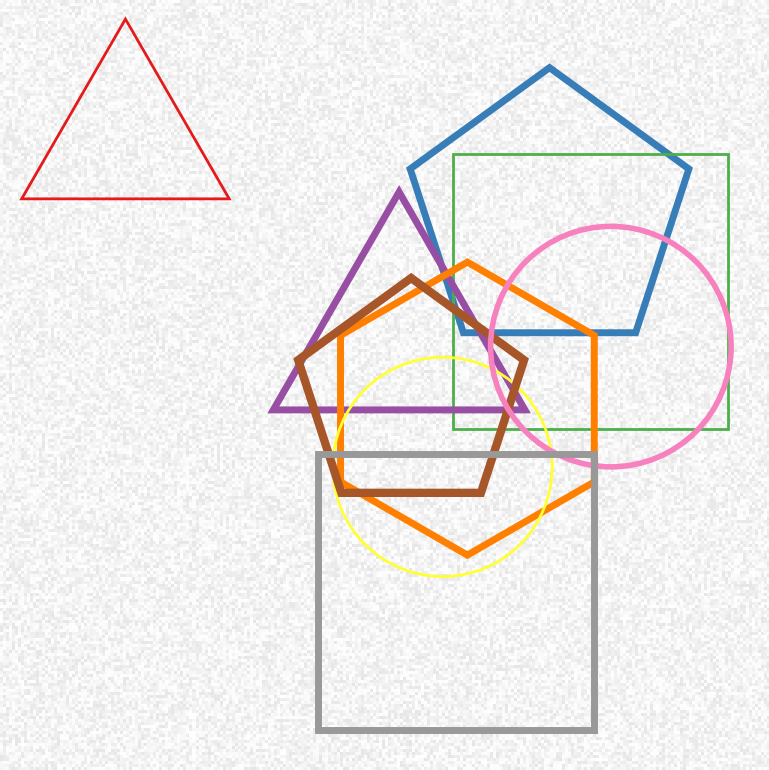[{"shape": "triangle", "thickness": 1, "radius": 0.78, "center": [0.163, 0.82]}, {"shape": "pentagon", "thickness": 2.5, "radius": 0.95, "center": [0.714, 0.722]}, {"shape": "square", "thickness": 1, "radius": 0.9, "center": [0.767, 0.621]}, {"shape": "triangle", "thickness": 2.5, "radius": 0.94, "center": [0.518, 0.562]}, {"shape": "hexagon", "thickness": 2.5, "radius": 0.95, "center": [0.607, 0.469]}, {"shape": "circle", "thickness": 1, "radius": 0.71, "center": [0.575, 0.394]}, {"shape": "pentagon", "thickness": 3, "radius": 0.77, "center": [0.534, 0.485]}, {"shape": "circle", "thickness": 2, "radius": 0.78, "center": [0.793, 0.55]}, {"shape": "square", "thickness": 2.5, "radius": 0.9, "center": [0.592, 0.231]}]